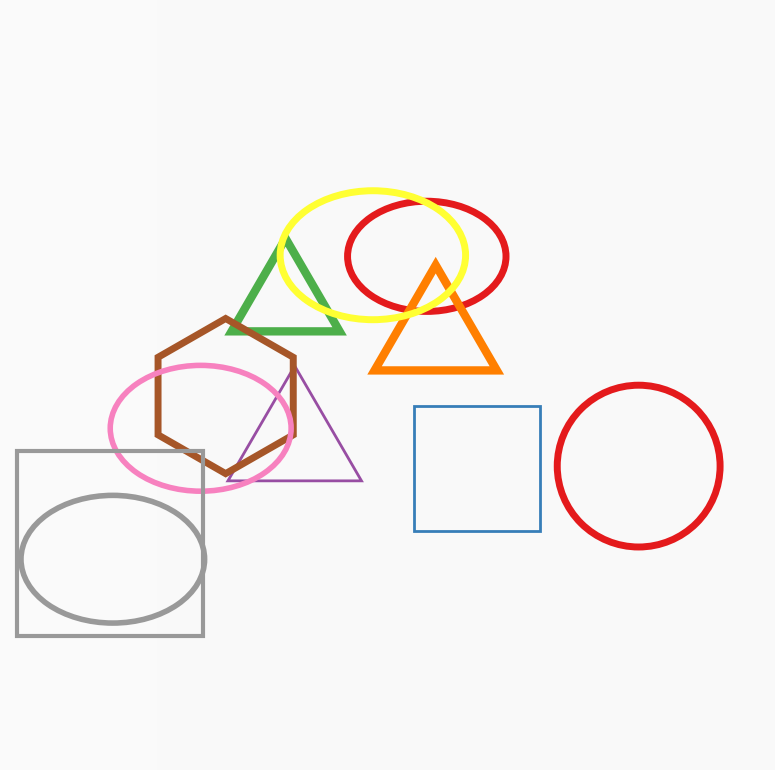[{"shape": "oval", "thickness": 2.5, "radius": 0.51, "center": [0.551, 0.667]}, {"shape": "circle", "thickness": 2.5, "radius": 0.53, "center": [0.824, 0.395]}, {"shape": "square", "thickness": 1, "radius": 0.41, "center": [0.615, 0.391]}, {"shape": "triangle", "thickness": 3, "radius": 0.4, "center": [0.369, 0.61]}, {"shape": "triangle", "thickness": 1, "radius": 0.5, "center": [0.38, 0.425]}, {"shape": "triangle", "thickness": 3, "radius": 0.46, "center": [0.562, 0.565]}, {"shape": "oval", "thickness": 2.5, "radius": 0.6, "center": [0.481, 0.669]}, {"shape": "hexagon", "thickness": 2.5, "radius": 0.5, "center": [0.291, 0.486]}, {"shape": "oval", "thickness": 2, "radius": 0.58, "center": [0.259, 0.444]}, {"shape": "oval", "thickness": 2, "radius": 0.59, "center": [0.146, 0.274]}, {"shape": "square", "thickness": 1.5, "radius": 0.6, "center": [0.142, 0.294]}]